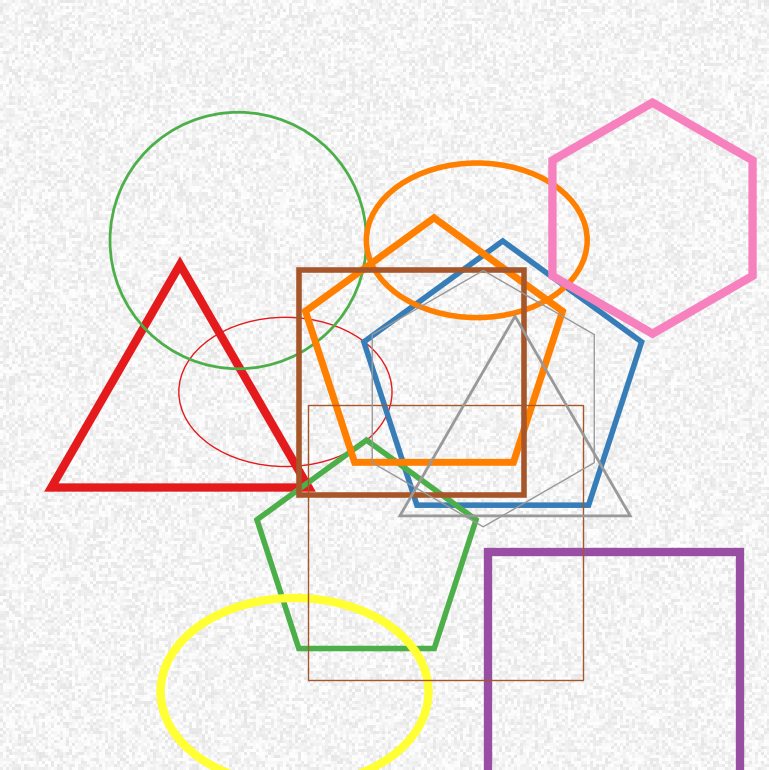[{"shape": "triangle", "thickness": 3, "radius": 0.96, "center": [0.234, 0.463]}, {"shape": "oval", "thickness": 0.5, "radius": 0.69, "center": [0.371, 0.491]}, {"shape": "pentagon", "thickness": 2, "radius": 0.95, "center": [0.653, 0.497]}, {"shape": "pentagon", "thickness": 2, "radius": 0.75, "center": [0.476, 0.279]}, {"shape": "circle", "thickness": 1, "radius": 0.83, "center": [0.309, 0.688]}, {"shape": "square", "thickness": 3, "radius": 0.82, "center": [0.797, 0.12]}, {"shape": "oval", "thickness": 2, "radius": 0.72, "center": [0.619, 0.688]}, {"shape": "pentagon", "thickness": 2.5, "radius": 0.88, "center": [0.564, 0.542]}, {"shape": "oval", "thickness": 3, "radius": 0.87, "center": [0.382, 0.102]}, {"shape": "square", "thickness": 0.5, "radius": 0.89, "center": [0.579, 0.295]}, {"shape": "square", "thickness": 2, "radius": 0.73, "center": [0.534, 0.503]}, {"shape": "hexagon", "thickness": 3, "radius": 0.75, "center": [0.847, 0.717]}, {"shape": "triangle", "thickness": 1, "radius": 0.86, "center": [0.669, 0.416]}, {"shape": "hexagon", "thickness": 0.5, "radius": 0.83, "center": [0.628, 0.482]}]